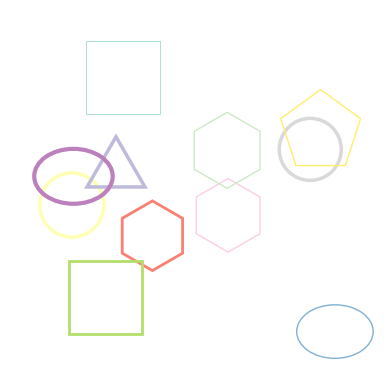[{"shape": "square", "thickness": 0.5, "radius": 0.48, "center": [0.321, 0.799]}, {"shape": "circle", "thickness": 2.5, "radius": 0.42, "center": [0.187, 0.467]}, {"shape": "triangle", "thickness": 2.5, "radius": 0.43, "center": [0.301, 0.558]}, {"shape": "hexagon", "thickness": 2, "radius": 0.45, "center": [0.396, 0.388]}, {"shape": "oval", "thickness": 1, "radius": 0.5, "center": [0.87, 0.139]}, {"shape": "square", "thickness": 2, "radius": 0.48, "center": [0.273, 0.227]}, {"shape": "hexagon", "thickness": 1, "radius": 0.48, "center": [0.593, 0.441]}, {"shape": "circle", "thickness": 2.5, "radius": 0.4, "center": [0.806, 0.612]}, {"shape": "oval", "thickness": 3, "radius": 0.51, "center": [0.191, 0.542]}, {"shape": "hexagon", "thickness": 1, "radius": 0.49, "center": [0.59, 0.61]}, {"shape": "pentagon", "thickness": 1, "radius": 0.54, "center": [0.833, 0.658]}]